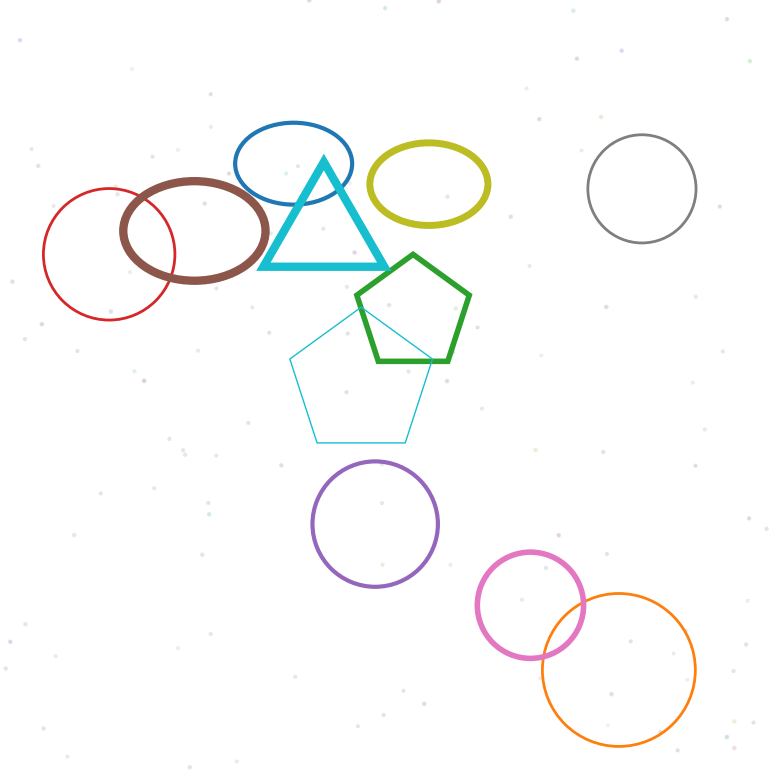[{"shape": "oval", "thickness": 1.5, "radius": 0.38, "center": [0.381, 0.787]}, {"shape": "circle", "thickness": 1, "radius": 0.5, "center": [0.804, 0.13]}, {"shape": "pentagon", "thickness": 2, "radius": 0.38, "center": [0.536, 0.593]}, {"shape": "circle", "thickness": 1, "radius": 0.43, "center": [0.142, 0.67]}, {"shape": "circle", "thickness": 1.5, "radius": 0.41, "center": [0.487, 0.319]}, {"shape": "oval", "thickness": 3, "radius": 0.46, "center": [0.252, 0.7]}, {"shape": "circle", "thickness": 2, "radius": 0.34, "center": [0.689, 0.214]}, {"shape": "circle", "thickness": 1, "radius": 0.35, "center": [0.834, 0.755]}, {"shape": "oval", "thickness": 2.5, "radius": 0.38, "center": [0.557, 0.761]}, {"shape": "pentagon", "thickness": 0.5, "radius": 0.49, "center": [0.469, 0.504]}, {"shape": "triangle", "thickness": 3, "radius": 0.45, "center": [0.421, 0.699]}]